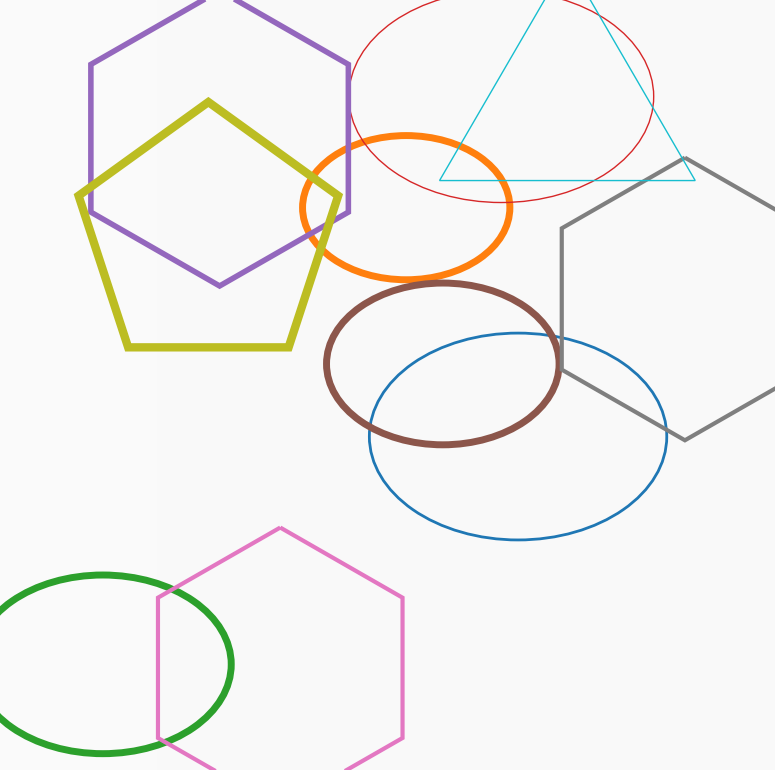[{"shape": "oval", "thickness": 1, "radius": 0.96, "center": [0.668, 0.433]}, {"shape": "oval", "thickness": 2.5, "radius": 0.67, "center": [0.524, 0.73]}, {"shape": "oval", "thickness": 2.5, "radius": 0.83, "center": [0.133, 0.137]}, {"shape": "oval", "thickness": 0.5, "radius": 0.98, "center": [0.647, 0.875]}, {"shape": "hexagon", "thickness": 2, "radius": 0.96, "center": [0.283, 0.82]}, {"shape": "oval", "thickness": 2.5, "radius": 0.75, "center": [0.571, 0.527]}, {"shape": "hexagon", "thickness": 1.5, "radius": 0.91, "center": [0.362, 0.133]}, {"shape": "hexagon", "thickness": 1.5, "radius": 0.92, "center": [0.884, 0.612]}, {"shape": "pentagon", "thickness": 3, "radius": 0.88, "center": [0.269, 0.691]}, {"shape": "triangle", "thickness": 0.5, "radius": 0.95, "center": [0.732, 0.861]}]